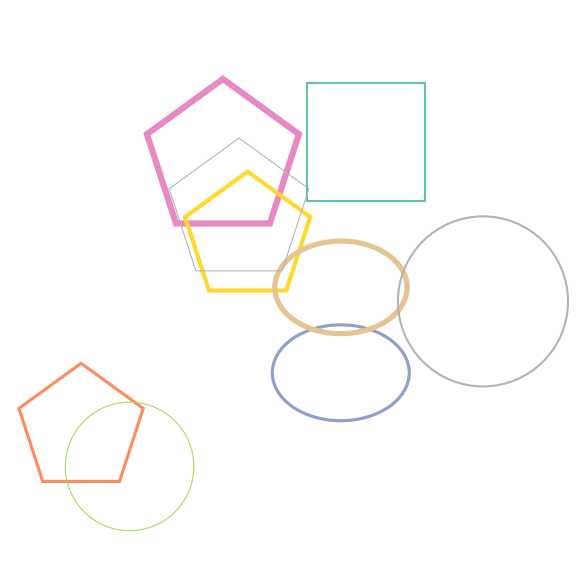[{"shape": "square", "thickness": 1, "radius": 0.51, "center": [0.634, 0.753]}, {"shape": "pentagon", "thickness": 1.5, "radius": 0.57, "center": [0.14, 0.257]}, {"shape": "oval", "thickness": 1.5, "radius": 0.59, "center": [0.59, 0.354]}, {"shape": "pentagon", "thickness": 3, "radius": 0.69, "center": [0.386, 0.724]}, {"shape": "circle", "thickness": 0.5, "radius": 0.56, "center": [0.224, 0.191]}, {"shape": "pentagon", "thickness": 2, "radius": 0.57, "center": [0.429, 0.588]}, {"shape": "oval", "thickness": 2.5, "radius": 0.57, "center": [0.59, 0.502]}, {"shape": "circle", "thickness": 1, "radius": 0.74, "center": [0.836, 0.477]}, {"shape": "pentagon", "thickness": 0.5, "radius": 0.64, "center": [0.414, 0.633]}]